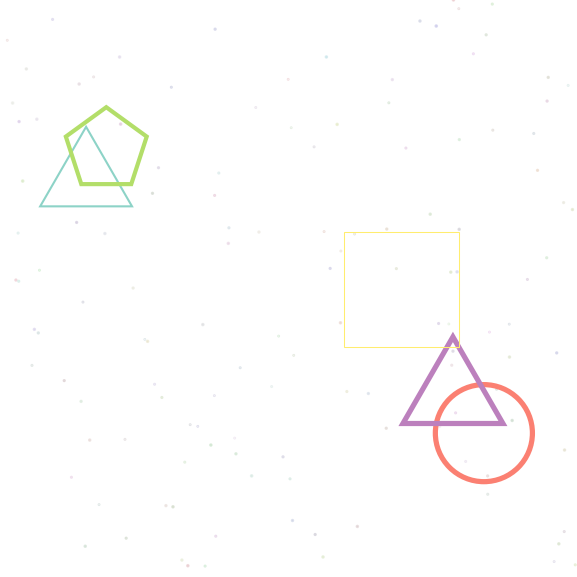[{"shape": "triangle", "thickness": 1, "radius": 0.46, "center": [0.149, 0.688]}, {"shape": "circle", "thickness": 2.5, "radius": 0.42, "center": [0.838, 0.249]}, {"shape": "pentagon", "thickness": 2, "radius": 0.37, "center": [0.184, 0.74]}, {"shape": "triangle", "thickness": 2.5, "radius": 0.5, "center": [0.784, 0.316]}, {"shape": "square", "thickness": 0.5, "radius": 0.5, "center": [0.695, 0.497]}]